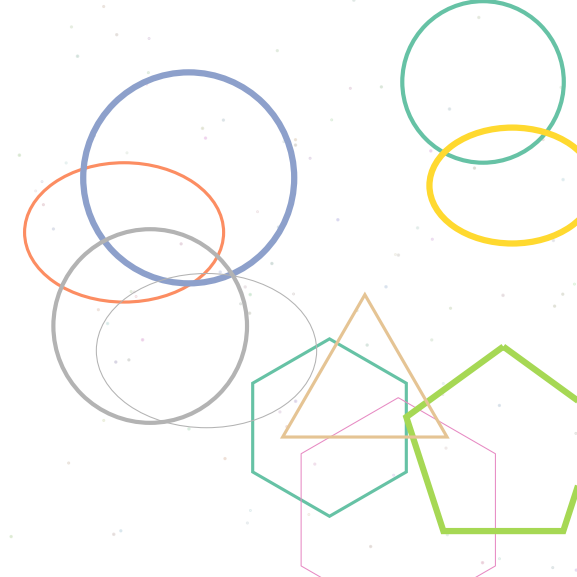[{"shape": "hexagon", "thickness": 1.5, "radius": 0.77, "center": [0.571, 0.259]}, {"shape": "circle", "thickness": 2, "radius": 0.7, "center": [0.836, 0.857]}, {"shape": "oval", "thickness": 1.5, "radius": 0.86, "center": [0.215, 0.597]}, {"shape": "circle", "thickness": 3, "radius": 0.91, "center": [0.327, 0.691]}, {"shape": "hexagon", "thickness": 0.5, "radius": 0.97, "center": [0.69, 0.116]}, {"shape": "pentagon", "thickness": 3, "radius": 0.88, "center": [0.872, 0.222]}, {"shape": "oval", "thickness": 3, "radius": 0.72, "center": [0.887, 0.678]}, {"shape": "triangle", "thickness": 1.5, "radius": 0.82, "center": [0.632, 0.325]}, {"shape": "circle", "thickness": 2, "radius": 0.84, "center": [0.26, 0.435]}, {"shape": "oval", "thickness": 0.5, "radius": 0.95, "center": [0.358, 0.392]}]